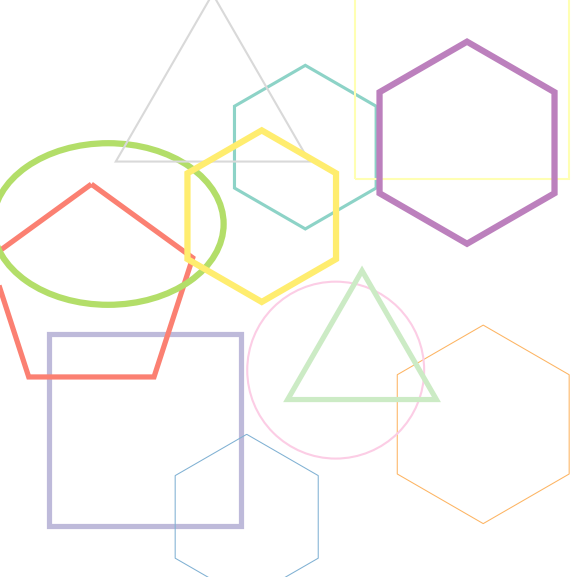[{"shape": "hexagon", "thickness": 1.5, "radius": 0.71, "center": [0.529, 0.744]}, {"shape": "square", "thickness": 1, "radius": 0.93, "center": [0.8, 0.874]}, {"shape": "square", "thickness": 2.5, "radius": 0.83, "center": [0.251, 0.254]}, {"shape": "pentagon", "thickness": 2.5, "radius": 0.92, "center": [0.158, 0.496]}, {"shape": "hexagon", "thickness": 0.5, "radius": 0.72, "center": [0.427, 0.104]}, {"shape": "hexagon", "thickness": 0.5, "radius": 0.86, "center": [0.837, 0.264]}, {"shape": "oval", "thickness": 3, "radius": 1.0, "center": [0.187, 0.611]}, {"shape": "circle", "thickness": 1, "radius": 0.77, "center": [0.581, 0.358]}, {"shape": "triangle", "thickness": 1, "radius": 0.97, "center": [0.368, 0.816]}, {"shape": "hexagon", "thickness": 3, "radius": 0.87, "center": [0.809, 0.752]}, {"shape": "triangle", "thickness": 2.5, "radius": 0.74, "center": [0.627, 0.382]}, {"shape": "hexagon", "thickness": 3, "radius": 0.74, "center": [0.453, 0.625]}]